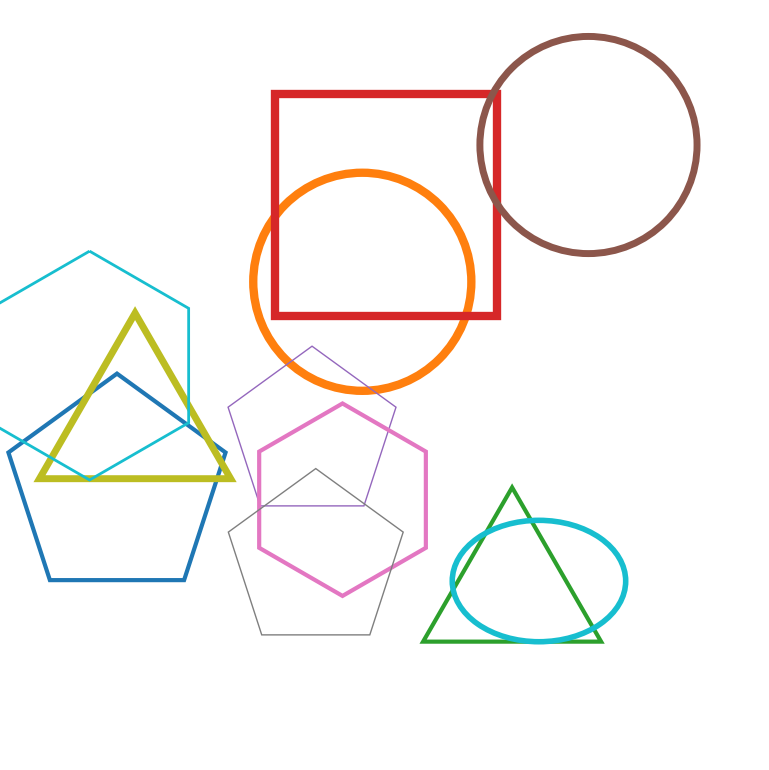[{"shape": "pentagon", "thickness": 1.5, "radius": 0.74, "center": [0.152, 0.367]}, {"shape": "circle", "thickness": 3, "radius": 0.71, "center": [0.471, 0.634]}, {"shape": "triangle", "thickness": 1.5, "radius": 0.67, "center": [0.665, 0.233]}, {"shape": "square", "thickness": 3, "radius": 0.72, "center": [0.502, 0.734]}, {"shape": "pentagon", "thickness": 0.5, "radius": 0.57, "center": [0.405, 0.436]}, {"shape": "circle", "thickness": 2.5, "radius": 0.71, "center": [0.764, 0.812]}, {"shape": "hexagon", "thickness": 1.5, "radius": 0.62, "center": [0.445, 0.351]}, {"shape": "pentagon", "thickness": 0.5, "radius": 0.6, "center": [0.41, 0.272]}, {"shape": "triangle", "thickness": 2.5, "radius": 0.72, "center": [0.175, 0.45]}, {"shape": "hexagon", "thickness": 1, "radius": 0.74, "center": [0.116, 0.525]}, {"shape": "oval", "thickness": 2, "radius": 0.56, "center": [0.7, 0.245]}]